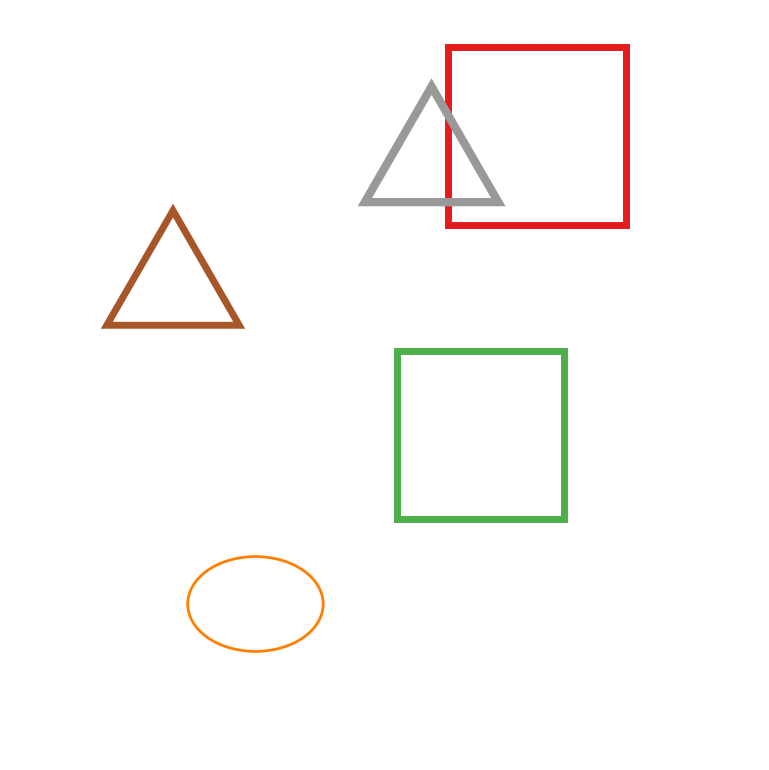[{"shape": "square", "thickness": 2.5, "radius": 0.58, "center": [0.698, 0.824]}, {"shape": "square", "thickness": 2.5, "radius": 0.54, "center": [0.624, 0.435]}, {"shape": "oval", "thickness": 1, "radius": 0.44, "center": [0.332, 0.216]}, {"shape": "triangle", "thickness": 2.5, "radius": 0.5, "center": [0.225, 0.627]}, {"shape": "triangle", "thickness": 3, "radius": 0.5, "center": [0.56, 0.788]}]